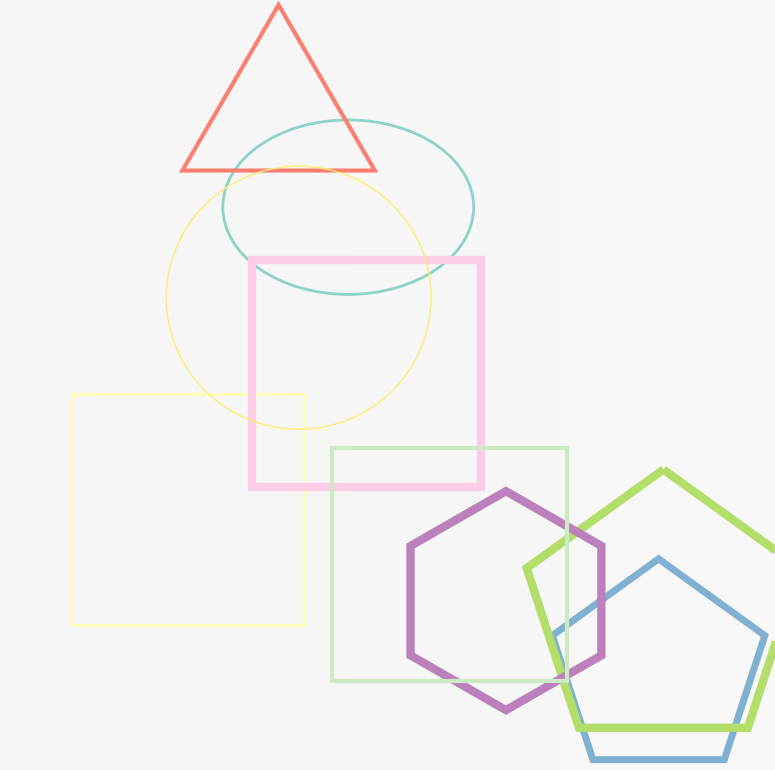[{"shape": "oval", "thickness": 1, "radius": 0.81, "center": [0.449, 0.731]}, {"shape": "square", "thickness": 1, "radius": 0.75, "center": [0.243, 0.338]}, {"shape": "triangle", "thickness": 1.5, "radius": 0.72, "center": [0.359, 0.85]}, {"shape": "pentagon", "thickness": 2.5, "radius": 0.72, "center": [0.85, 0.13]}, {"shape": "pentagon", "thickness": 3, "radius": 0.93, "center": [0.856, 0.205]}, {"shape": "square", "thickness": 3, "radius": 0.74, "center": [0.473, 0.515]}, {"shape": "hexagon", "thickness": 3, "radius": 0.71, "center": [0.653, 0.22]}, {"shape": "square", "thickness": 1.5, "radius": 0.76, "center": [0.58, 0.267]}, {"shape": "circle", "thickness": 0.5, "radius": 0.85, "center": [0.385, 0.613]}]